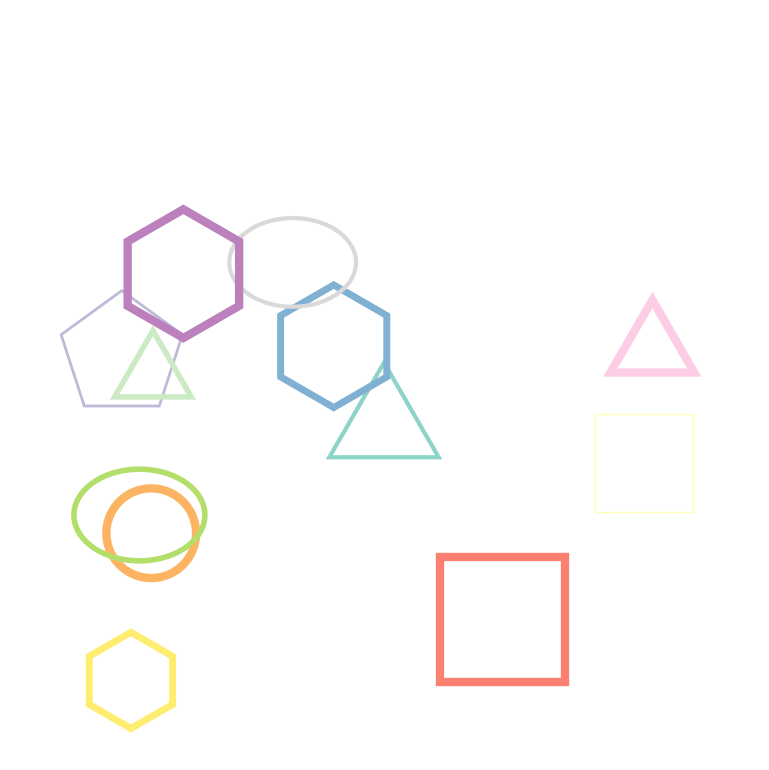[{"shape": "triangle", "thickness": 1.5, "radius": 0.41, "center": [0.499, 0.447]}, {"shape": "square", "thickness": 0.5, "radius": 0.32, "center": [0.836, 0.399]}, {"shape": "pentagon", "thickness": 1, "radius": 0.41, "center": [0.158, 0.54]}, {"shape": "square", "thickness": 3, "radius": 0.41, "center": [0.653, 0.196]}, {"shape": "hexagon", "thickness": 2.5, "radius": 0.4, "center": [0.433, 0.55]}, {"shape": "circle", "thickness": 3, "radius": 0.29, "center": [0.196, 0.308]}, {"shape": "oval", "thickness": 2, "radius": 0.43, "center": [0.181, 0.331]}, {"shape": "triangle", "thickness": 3, "radius": 0.31, "center": [0.847, 0.548]}, {"shape": "oval", "thickness": 1.5, "radius": 0.41, "center": [0.38, 0.659]}, {"shape": "hexagon", "thickness": 3, "radius": 0.42, "center": [0.238, 0.645]}, {"shape": "triangle", "thickness": 2, "radius": 0.29, "center": [0.199, 0.513]}, {"shape": "hexagon", "thickness": 2.5, "radius": 0.31, "center": [0.17, 0.116]}]